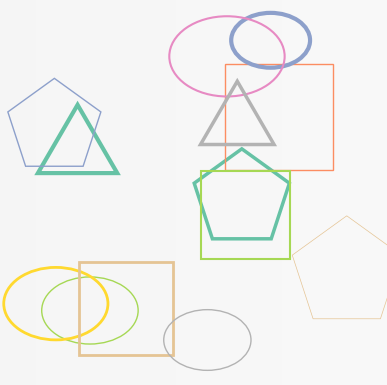[{"shape": "triangle", "thickness": 3, "radius": 0.59, "center": [0.2, 0.609]}, {"shape": "pentagon", "thickness": 2.5, "radius": 0.65, "center": [0.624, 0.484]}, {"shape": "square", "thickness": 1, "radius": 0.69, "center": [0.72, 0.696]}, {"shape": "oval", "thickness": 3, "radius": 0.51, "center": [0.698, 0.895]}, {"shape": "pentagon", "thickness": 1, "radius": 0.63, "center": [0.14, 0.67]}, {"shape": "oval", "thickness": 1.5, "radius": 0.74, "center": [0.586, 0.854]}, {"shape": "oval", "thickness": 1, "radius": 0.62, "center": [0.232, 0.194]}, {"shape": "square", "thickness": 1.5, "radius": 0.57, "center": [0.633, 0.443]}, {"shape": "oval", "thickness": 2, "radius": 0.67, "center": [0.144, 0.211]}, {"shape": "pentagon", "thickness": 0.5, "radius": 0.74, "center": [0.895, 0.292]}, {"shape": "square", "thickness": 2, "radius": 0.6, "center": [0.325, 0.199]}, {"shape": "triangle", "thickness": 2.5, "radius": 0.55, "center": [0.612, 0.679]}, {"shape": "oval", "thickness": 1, "radius": 0.56, "center": [0.535, 0.117]}]